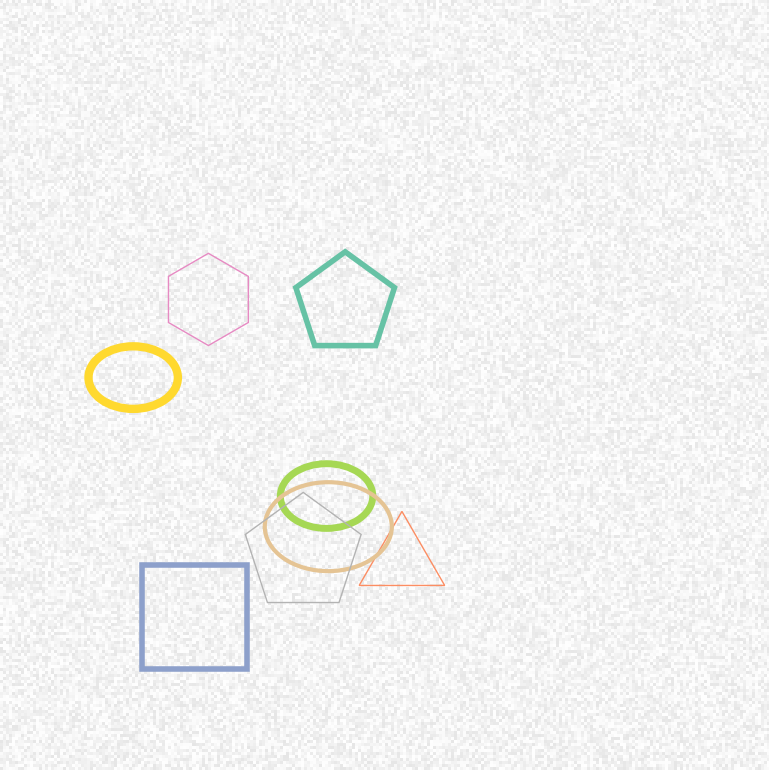[{"shape": "pentagon", "thickness": 2, "radius": 0.34, "center": [0.448, 0.606]}, {"shape": "triangle", "thickness": 0.5, "radius": 0.32, "center": [0.522, 0.272]}, {"shape": "square", "thickness": 2, "radius": 0.34, "center": [0.252, 0.199]}, {"shape": "hexagon", "thickness": 0.5, "radius": 0.3, "center": [0.271, 0.611]}, {"shape": "oval", "thickness": 2.5, "radius": 0.3, "center": [0.424, 0.356]}, {"shape": "oval", "thickness": 3, "radius": 0.29, "center": [0.173, 0.51]}, {"shape": "oval", "thickness": 1.5, "radius": 0.41, "center": [0.426, 0.316]}, {"shape": "pentagon", "thickness": 0.5, "radius": 0.4, "center": [0.394, 0.281]}]